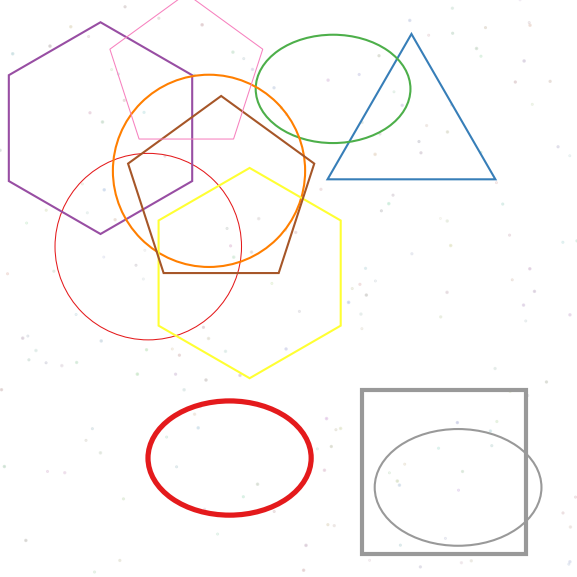[{"shape": "oval", "thickness": 2.5, "radius": 0.71, "center": [0.398, 0.206]}, {"shape": "circle", "thickness": 0.5, "radius": 0.81, "center": [0.257, 0.572]}, {"shape": "triangle", "thickness": 1, "radius": 0.84, "center": [0.712, 0.773]}, {"shape": "oval", "thickness": 1, "radius": 0.67, "center": [0.577, 0.845]}, {"shape": "hexagon", "thickness": 1, "radius": 0.92, "center": [0.174, 0.777]}, {"shape": "circle", "thickness": 1, "radius": 0.83, "center": [0.362, 0.703]}, {"shape": "hexagon", "thickness": 1, "radius": 0.91, "center": [0.432, 0.526]}, {"shape": "pentagon", "thickness": 1, "radius": 0.85, "center": [0.383, 0.663]}, {"shape": "pentagon", "thickness": 0.5, "radius": 0.7, "center": [0.323, 0.871]}, {"shape": "oval", "thickness": 1, "radius": 0.72, "center": [0.793, 0.155]}, {"shape": "square", "thickness": 2, "radius": 0.71, "center": [0.769, 0.182]}]